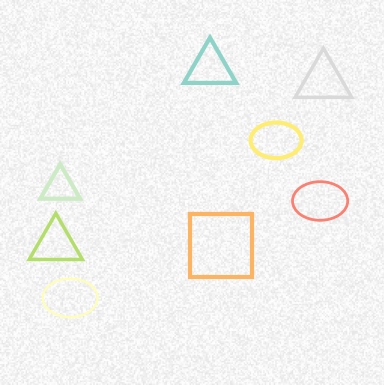[{"shape": "triangle", "thickness": 3, "radius": 0.39, "center": [0.545, 0.824]}, {"shape": "oval", "thickness": 1.5, "radius": 0.36, "center": [0.182, 0.226]}, {"shape": "oval", "thickness": 2, "radius": 0.36, "center": [0.831, 0.478]}, {"shape": "square", "thickness": 3, "radius": 0.4, "center": [0.574, 0.363]}, {"shape": "triangle", "thickness": 2.5, "radius": 0.4, "center": [0.145, 0.366]}, {"shape": "triangle", "thickness": 2.5, "radius": 0.42, "center": [0.84, 0.79]}, {"shape": "triangle", "thickness": 3, "radius": 0.3, "center": [0.156, 0.514]}, {"shape": "oval", "thickness": 3, "radius": 0.33, "center": [0.717, 0.636]}]